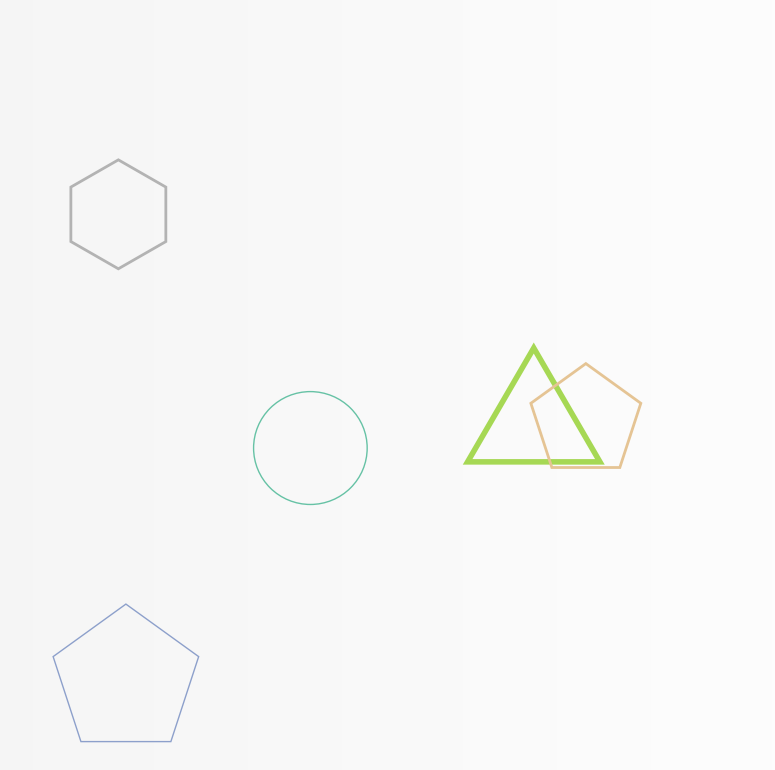[{"shape": "circle", "thickness": 0.5, "radius": 0.37, "center": [0.4, 0.418]}, {"shape": "pentagon", "thickness": 0.5, "radius": 0.49, "center": [0.162, 0.117]}, {"shape": "triangle", "thickness": 2, "radius": 0.49, "center": [0.689, 0.449]}, {"shape": "pentagon", "thickness": 1, "radius": 0.37, "center": [0.756, 0.453]}, {"shape": "hexagon", "thickness": 1, "radius": 0.35, "center": [0.153, 0.722]}]